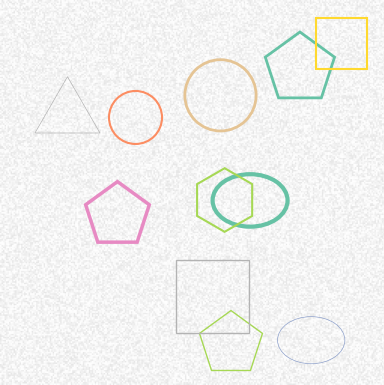[{"shape": "oval", "thickness": 3, "radius": 0.49, "center": [0.65, 0.479]}, {"shape": "pentagon", "thickness": 2, "radius": 0.47, "center": [0.779, 0.822]}, {"shape": "circle", "thickness": 1.5, "radius": 0.34, "center": [0.352, 0.695]}, {"shape": "oval", "thickness": 0.5, "radius": 0.44, "center": [0.808, 0.116]}, {"shape": "pentagon", "thickness": 2.5, "radius": 0.43, "center": [0.305, 0.441]}, {"shape": "pentagon", "thickness": 1, "radius": 0.43, "center": [0.6, 0.107]}, {"shape": "hexagon", "thickness": 1.5, "radius": 0.41, "center": [0.583, 0.48]}, {"shape": "square", "thickness": 1.5, "radius": 0.34, "center": [0.887, 0.887]}, {"shape": "circle", "thickness": 2, "radius": 0.46, "center": [0.573, 0.752]}, {"shape": "triangle", "thickness": 0.5, "radius": 0.49, "center": [0.175, 0.703]}, {"shape": "square", "thickness": 1, "radius": 0.47, "center": [0.552, 0.231]}]